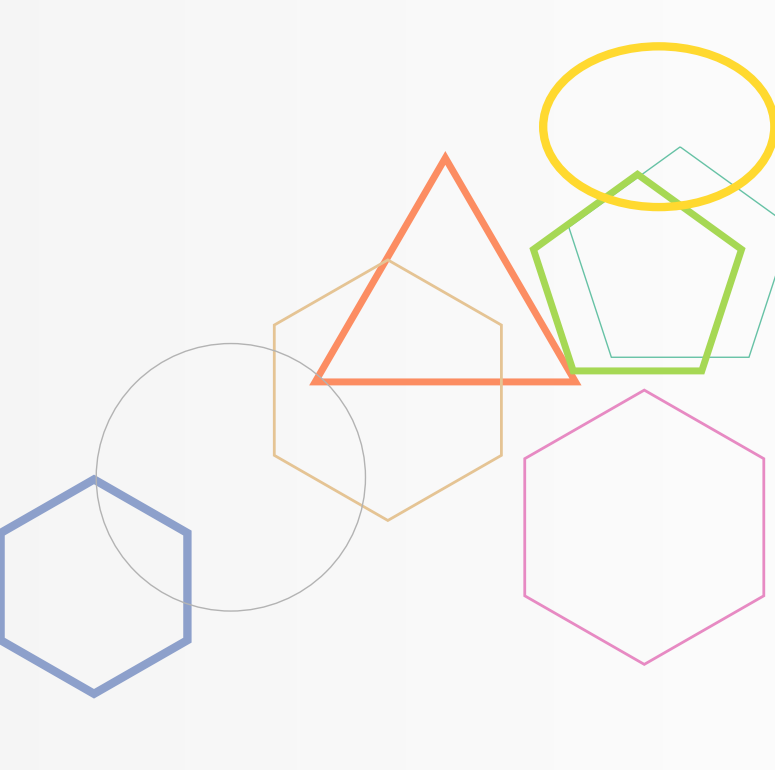[{"shape": "pentagon", "thickness": 0.5, "radius": 0.76, "center": [0.878, 0.658]}, {"shape": "triangle", "thickness": 2.5, "radius": 0.97, "center": [0.575, 0.601]}, {"shape": "hexagon", "thickness": 3, "radius": 0.7, "center": [0.121, 0.238]}, {"shape": "hexagon", "thickness": 1, "radius": 0.89, "center": [0.831, 0.315]}, {"shape": "pentagon", "thickness": 2.5, "radius": 0.71, "center": [0.823, 0.632]}, {"shape": "oval", "thickness": 3, "radius": 0.75, "center": [0.85, 0.835]}, {"shape": "hexagon", "thickness": 1, "radius": 0.85, "center": [0.5, 0.493]}, {"shape": "circle", "thickness": 0.5, "radius": 0.87, "center": [0.298, 0.38]}]